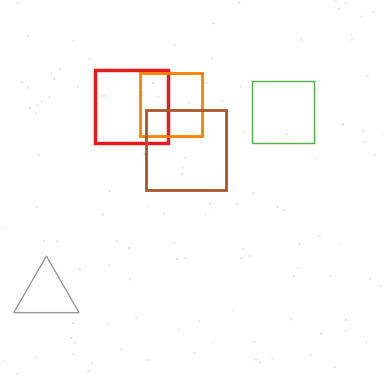[{"shape": "square", "thickness": 2.5, "radius": 0.47, "center": [0.341, 0.724]}, {"shape": "square", "thickness": 1, "radius": 0.4, "center": [0.734, 0.71]}, {"shape": "square", "thickness": 2, "radius": 0.41, "center": [0.444, 0.728]}, {"shape": "square", "thickness": 2, "radius": 0.52, "center": [0.484, 0.61]}, {"shape": "triangle", "thickness": 1, "radius": 0.49, "center": [0.121, 0.237]}]